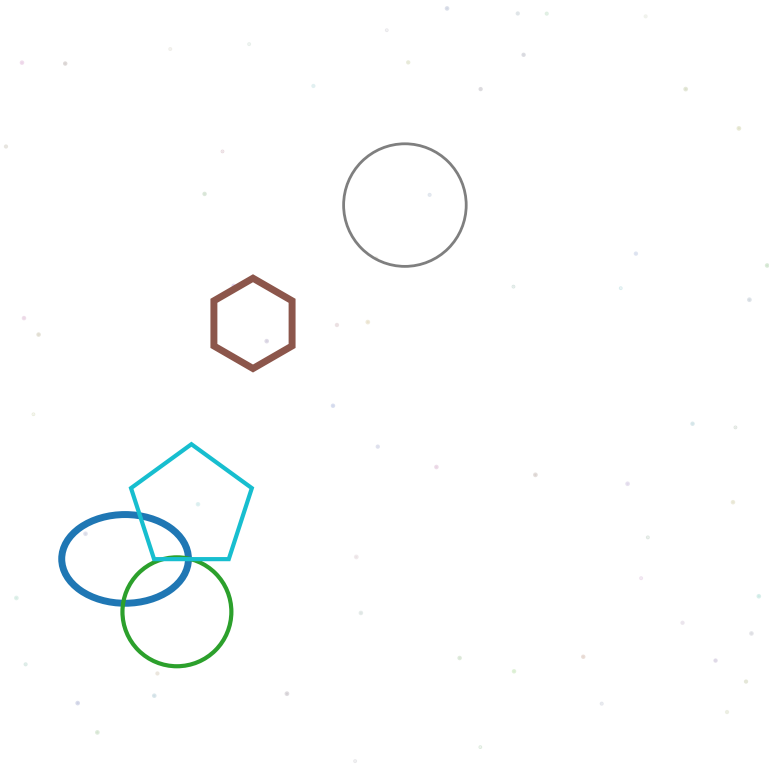[{"shape": "oval", "thickness": 2.5, "radius": 0.41, "center": [0.162, 0.274]}, {"shape": "circle", "thickness": 1.5, "radius": 0.35, "center": [0.23, 0.205]}, {"shape": "hexagon", "thickness": 2.5, "radius": 0.29, "center": [0.329, 0.58]}, {"shape": "circle", "thickness": 1, "radius": 0.4, "center": [0.526, 0.734]}, {"shape": "pentagon", "thickness": 1.5, "radius": 0.41, "center": [0.249, 0.341]}]